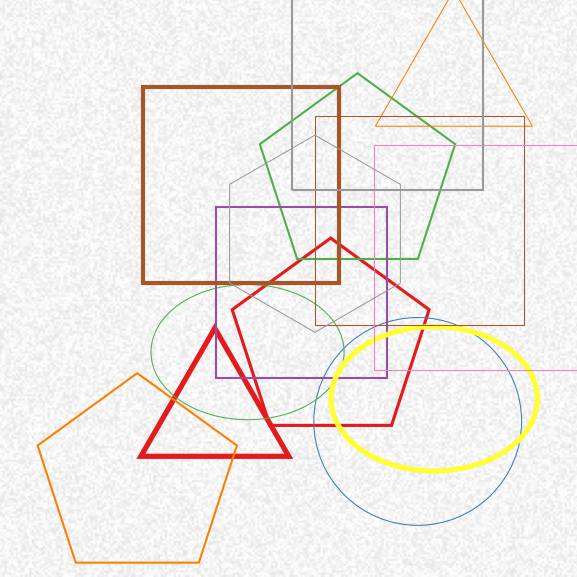[{"shape": "triangle", "thickness": 2.5, "radius": 0.74, "center": [0.372, 0.283]}, {"shape": "pentagon", "thickness": 1.5, "radius": 0.9, "center": [0.573, 0.408]}, {"shape": "circle", "thickness": 0.5, "radius": 0.9, "center": [0.723, 0.269]}, {"shape": "pentagon", "thickness": 1, "radius": 0.89, "center": [0.619, 0.695]}, {"shape": "oval", "thickness": 0.5, "radius": 0.84, "center": [0.429, 0.389]}, {"shape": "square", "thickness": 1, "radius": 0.74, "center": [0.522, 0.493]}, {"shape": "triangle", "thickness": 0.5, "radius": 0.78, "center": [0.786, 0.859]}, {"shape": "pentagon", "thickness": 1, "radius": 0.91, "center": [0.238, 0.172]}, {"shape": "oval", "thickness": 2.5, "radius": 0.89, "center": [0.752, 0.309]}, {"shape": "square", "thickness": 0.5, "radius": 0.91, "center": [0.727, 0.618]}, {"shape": "square", "thickness": 2, "radius": 0.85, "center": [0.417, 0.678]}, {"shape": "square", "thickness": 0.5, "radius": 0.98, "center": [0.842, 0.553]}, {"shape": "hexagon", "thickness": 0.5, "radius": 0.85, "center": [0.545, 0.594]}, {"shape": "square", "thickness": 1, "radius": 0.83, "center": [0.671, 0.837]}]